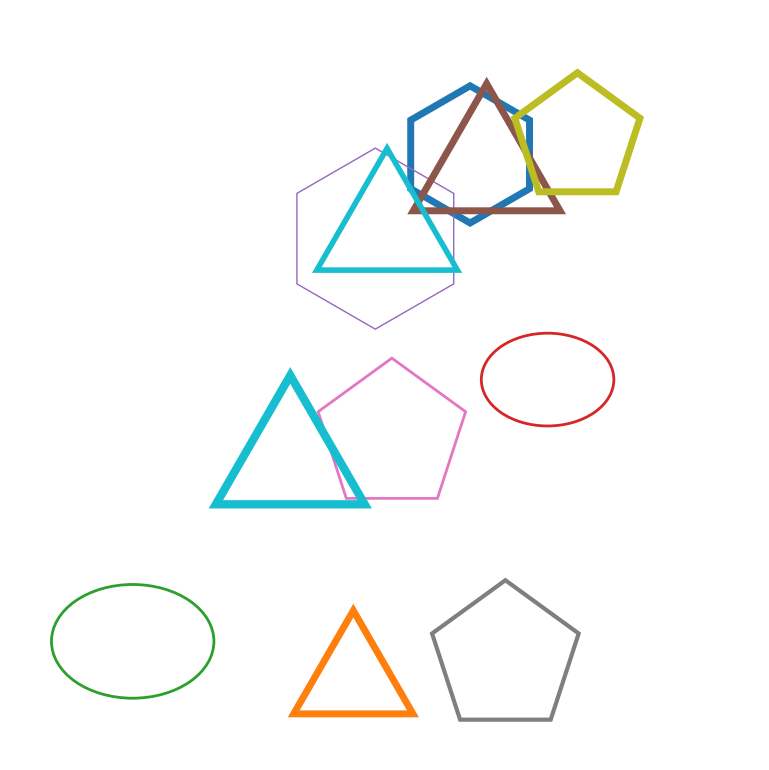[{"shape": "hexagon", "thickness": 2.5, "radius": 0.45, "center": [0.611, 0.799]}, {"shape": "triangle", "thickness": 2.5, "radius": 0.45, "center": [0.459, 0.118]}, {"shape": "oval", "thickness": 1, "radius": 0.53, "center": [0.172, 0.167]}, {"shape": "oval", "thickness": 1, "radius": 0.43, "center": [0.711, 0.507]}, {"shape": "hexagon", "thickness": 0.5, "radius": 0.59, "center": [0.487, 0.69]}, {"shape": "triangle", "thickness": 2.5, "radius": 0.55, "center": [0.632, 0.781]}, {"shape": "pentagon", "thickness": 1, "radius": 0.5, "center": [0.509, 0.434]}, {"shape": "pentagon", "thickness": 1.5, "radius": 0.5, "center": [0.656, 0.146]}, {"shape": "pentagon", "thickness": 2.5, "radius": 0.43, "center": [0.75, 0.82]}, {"shape": "triangle", "thickness": 2, "radius": 0.53, "center": [0.503, 0.702]}, {"shape": "triangle", "thickness": 3, "radius": 0.56, "center": [0.377, 0.401]}]